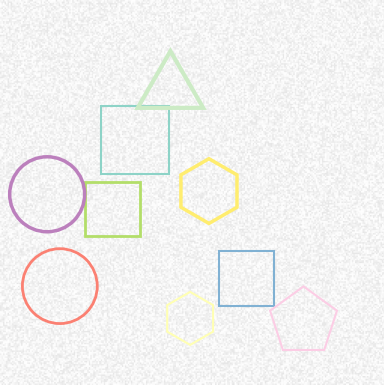[{"shape": "square", "thickness": 1.5, "radius": 0.45, "center": [0.351, 0.636]}, {"shape": "hexagon", "thickness": 1.5, "radius": 0.34, "center": [0.494, 0.173]}, {"shape": "circle", "thickness": 2, "radius": 0.49, "center": [0.155, 0.257]}, {"shape": "square", "thickness": 1.5, "radius": 0.36, "center": [0.64, 0.275]}, {"shape": "square", "thickness": 2, "radius": 0.35, "center": [0.292, 0.458]}, {"shape": "pentagon", "thickness": 1.5, "radius": 0.46, "center": [0.788, 0.165]}, {"shape": "circle", "thickness": 2.5, "radius": 0.49, "center": [0.123, 0.495]}, {"shape": "triangle", "thickness": 3, "radius": 0.49, "center": [0.443, 0.769]}, {"shape": "hexagon", "thickness": 2.5, "radius": 0.42, "center": [0.543, 0.504]}]